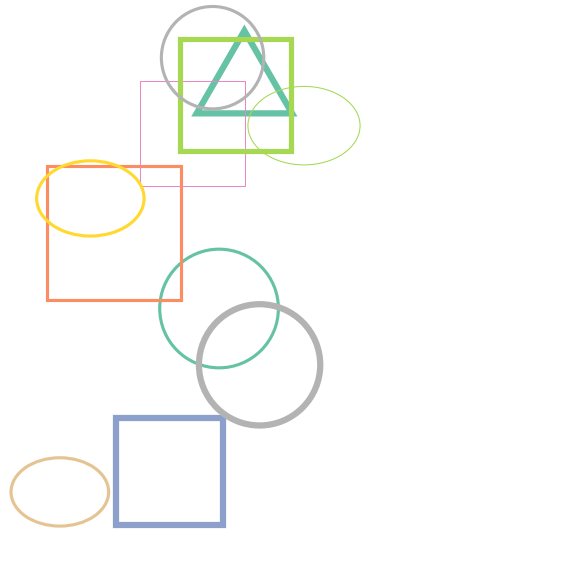[{"shape": "triangle", "thickness": 3, "radius": 0.48, "center": [0.423, 0.85]}, {"shape": "circle", "thickness": 1.5, "radius": 0.51, "center": [0.379, 0.465]}, {"shape": "square", "thickness": 1.5, "radius": 0.58, "center": [0.197, 0.596]}, {"shape": "square", "thickness": 3, "radius": 0.46, "center": [0.293, 0.182]}, {"shape": "square", "thickness": 0.5, "radius": 0.46, "center": [0.334, 0.767]}, {"shape": "square", "thickness": 2.5, "radius": 0.48, "center": [0.408, 0.835]}, {"shape": "oval", "thickness": 0.5, "radius": 0.49, "center": [0.526, 0.782]}, {"shape": "oval", "thickness": 1.5, "radius": 0.47, "center": [0.156, 0.656]}, {"shape": "oval", "thickness": 1.5, "radius": 0.42, "center": [0.104, 0.147]}, {"shape": "circle", "thickness": 1.5, "radius": 0.44, "center": [0.368, 0.899]}, {"shape": "circle", "thickness": 3, "radius": 0.53, "center": [0.45, 0.367]}]